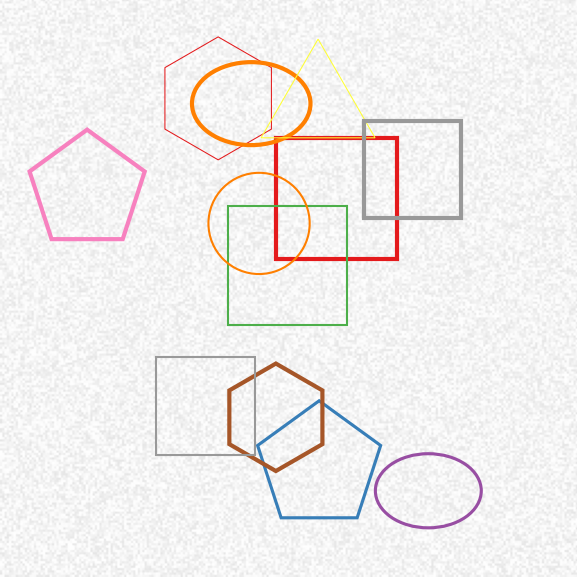[{"shape": "square", "thickness": 2, "radius": 0.52, "center": [0.582, 0.655]}, {"shape": "hexagon", "thickness": 0.5, "radius": 0.53, "center": [0.378, 0.829]}, {"shape": "pentagon", "thickness": 1.5, "radius": 0.56, "center": [0.553, 0.193]}, {"shape": "square", "thickness": 1, "radius": 0.51, "center": [0.498, 0.539]}, {"shape": "oval", "thickness": 1.5, "radius": 0.46, "center": [0.742, 0.149]}, {"shape": "circle", "thickness": 1, "radius": 0.44, "center": [0.449, 0.612]}, {"shape": "oval", "thickness": 2, "radius": 0.51, "center": [0.435, 0.82]}, {"shape": "triangle", "thickness": 0.5, "radius": 0.57, "center": [0.551, 0.817]}, {"shape": "hexagon", "thickness": 2, "radius": 0.47, "center": [0.478, 0.277]}, {"shape": "pentagon", "thickness": 2, "radius": 0.52, "center": [0.151, 0.67]}, {"shape": "square", "thickness": 2, "radius": 0.42, "center": [0.714, 0.706]}, {"shape": "square", "thickness": 1, "radius": 0.43, "center": [0.356, 0.296]}]